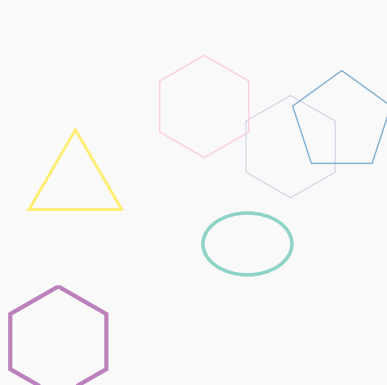[{"shape": "oval", "thickness": 2.5, "radius": 0.57, "center": [0.639, 0.366]}, {"shape": "hexagon", "thickness": 0.5, "radius": 0.66, "center": [0.75, 0.619]}, {"shape": "pentagon", "thickness": 1, "radius": 0.67, "center": [0.882, 0.683]}, {"shape": "hexagon", "thickness": 1, "radius": 0.66, "center": [0.527, 0.723]}, {"shape": "hexagon", "thickness": 3, "radius": 0.72, "center": [0.15, 0.113]}, {"shape": "triangle", "thickness": 2, "radius": 0.69, "center": [0.195, 0.525]}]